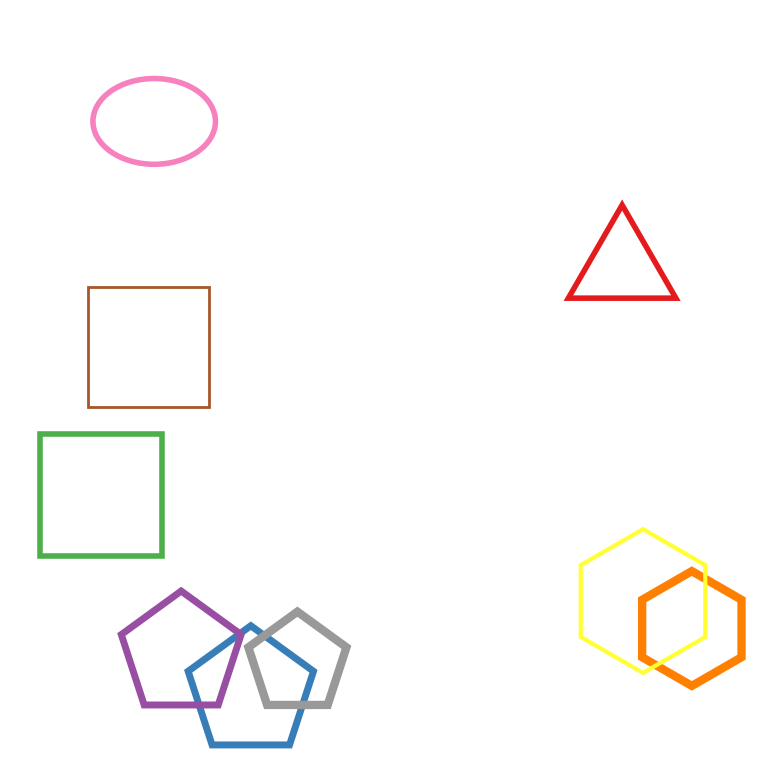[{"shape": "triangle", "thickness": 2, "radius": 0.4, "center": [0.808, 0.653]}, {"shape": "pentagon", "thickness": 2.5, "radius": 0.43, "center": [0.326, 0.102]}, {"shape": "square", "thickness": 2, "radius": 0.4, "center": [0.131, 0.357]}, {"shape": "pentagon", "thickness": 2.5, "radius": 0.41, "center": [0.235, 0.151]}, {"shape": "hexagon", "thickness": 3, "radius": 0.37, "center": [0.898, 0.184]}, {"shape": "hexagon", "thickness": 1.5, "radius": 0.47, "center": [0.835, 0.219]}, {"shape": "square", "thickness": 1, "radius": 0.39, "center": [0.193, 0.549]}, {"shape": "oval", "thickness": 2, "radius": 0.4, "center": [0.2, 0.842]}, {"shape": "pentagon", "thickness": 3, "radius": 0.33, "center": [0.386, 0.139]}]